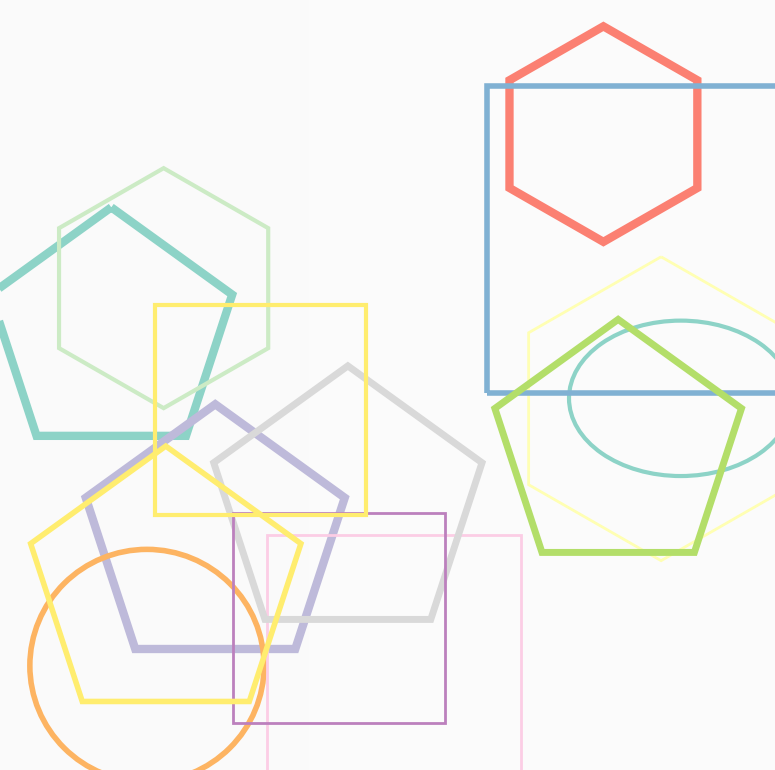[{"shape": "pentagon", "thickness": 3, "radius": 0.82, "center": [0.144, 0.567]}, {"shape": "oval", "thickness": 1.5, "radius": 0.72, "center": [0.878, 0.483]}, {"shape": "hexagon", "thickness": 1, "radius": 0.99, "center": [0.853, 0.469]}, {"shape": "pentagon", "thickness": 3, "radius": 0.88, "center": [0.278, 0.299]}, {"shape": "hexagon", "thickness": 3, "radius": 0.7, "center": [0.779, 0.826]}, {"shape": "square", "thickness": 2, "radius": 1.0, "center": [0.827, 0.689]}, {"shape": "circle", "thickness": 2, "radius": 0.76, "center": [0.19, 0.135]}, {"shape": "pentagon", "thickness": 2.5, "radius": 0.84, "center": [0.798, 0.418]}, {"shape": "square", "thickness": 1, "radius": 0.82, "center": [0.509, 0.142]}, {"shape": "pentagon", "thickness": 2.5, "radius": 0.91, "center": [0.449, 0.343]}, {"shape": "square", "thickness": 1, "radius": 0.68, "center": [0.437, 0.197]}, {"shape": "hexagon", "thickness": 1.5, "radius": 0.78, "center": [0.211, 0.626]}, {"shape": "pentagon", "thickness": 2, "radius": 0.92, "center": [0.214, 0.237]}, {"shape": "square", "thickness": 1.5, "radius": 0.68, "center": [0.336, 0.467]}]